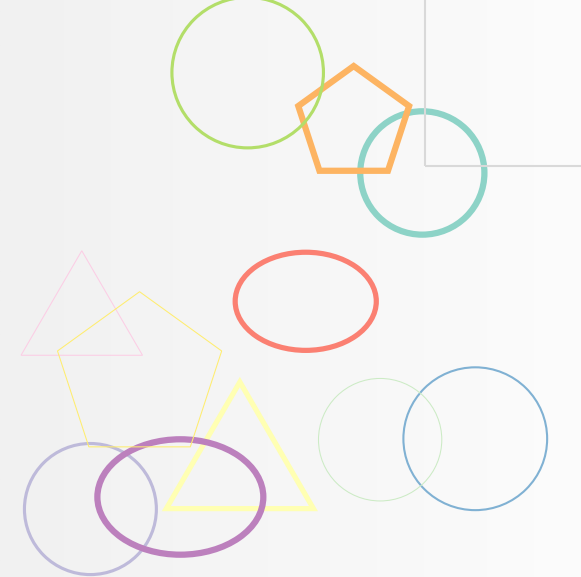[{"shape": "circle", "thickness": 3, "radius": 0.53, "center": [0.727, 0.7]}, {"shape": "triangle", "thickness": 2.5, "radius": 0.73, "center": [0.413, 0.192]}, {"shape": "circle", "thickness": 1.5, "radius": 0.57, "center": [0.156, 0.118]}, {"shape": "oval", "thickness": 2.5, "radius": 0.61, "center": [0.526, 0.477]}, {"shape": "circle", "thickness": 1, "radius": 0.62, "center": [0.818, 0.239]}, {"shape": "pentagon", "thickness": 3, "radius": 0.5, "center": [0.609, 0.785]}, {"shape": "circle", "thickness": 1.5, "radius": 0.65, "center": [0.426, 0.873]}, {"shape": "triangle", "thickness": 0.5, "radius": 0.6, "center": [0.141, 0.444]}, {"shape": "square", "thickness": 1, "radius": 0.73, "center": [0.877, 0.858]}, {"shape": "oval", "thickness": 3, "radius": 0.71, "center": [0.31, 0.139]}, {"shape": "circle", "thickness": 0.5, "radius": 0.53, "center": [0.654, 0.238]}, {"shape": "pentagon", "thickness": 0.5, "radius": 0.74, "center": [0.24, 0.345]}]